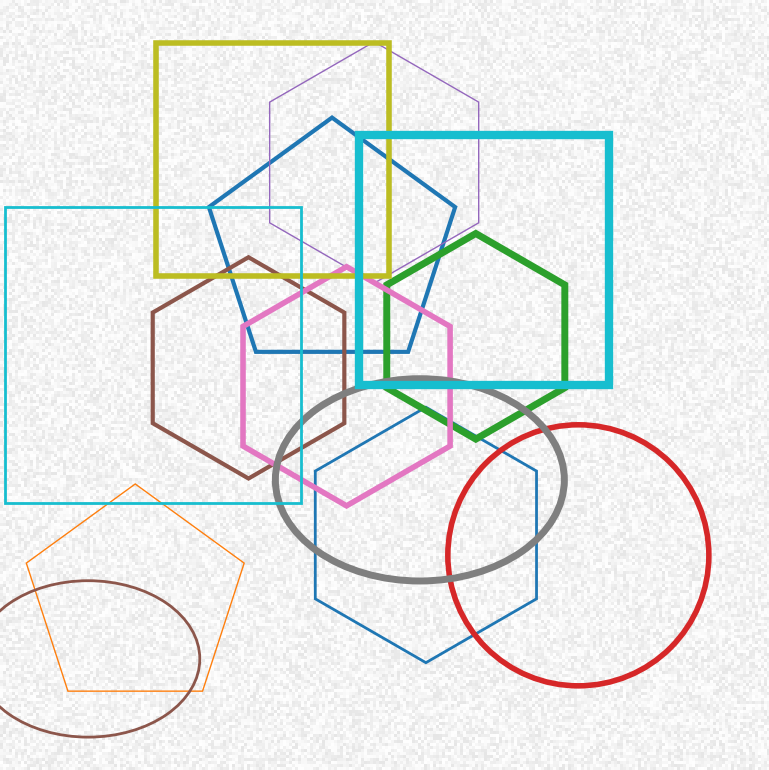[{"shape": "pentagon", "thickness": 1.5, "radius": 0.84, "center": [0.431, 0.679]}, {"shape": "hexagon", "thickness": 1, "radius": 0.83, "center": [0.553, 0.305]}, {"shape": "pentagon", "thickness": 0.5, "radius": 0.74, "center": [0.176, 0.223]}, {"shape": "hexagon", "thickness": 2.5, "radius": 0.67, "center": [0.618, 0.563]}, {"shape": "circle", "thickness": 2, "radius": 0.85, "center": [0.751, 0.279]}, {"shape": "hexagon", "thickness": 0.5, "radius": 0.78, "center": [0.486, 0.789]}, {"shape": "hexagon", "thickness": 1.5, "radius": 0.72, "center": [0.323, 0.522]}, {"shape": "oval", "thickness": 1, "radius": 0.73, "center": [0.114, 0.144]}, {"shape": "hexagon", "thickness": 2, "radius": 0.78, "center": [0.45, 0.498]}, {"shape": "oval", "thickness": 2.5, "radius": 0.94, "center": [0.545, 0.377]}, {"shape": "square", "thickness": 2, "radius": 0.76, "center": [0.354, 0.793]}, {"shape": "square", "thickness": 1, "radius": 0.96, "center": [0.199, 0.539]}, {"shape": "square", "thickness": 3, "radius": 0.81, "center": [0.628, 0.662]}]